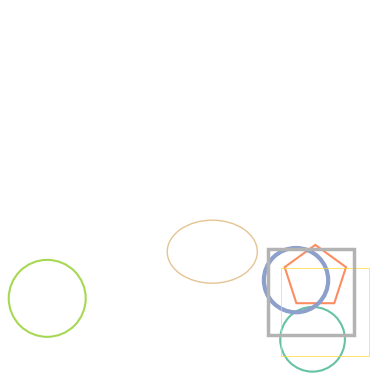[{"shape": "circle", "thickness": 1.5, "radius": 0.42, "center": [0.812, 0.119]}, {"shape": "pentagon", "thickness": 1.5, "radius": 0.42, "center": [0.819, 0.28]}, {"shape": "circle", "thickness": 3, "radius": 0.42, "center": [0.769, 0.272]}, {"shape": "circle", "thickness": 1.5, "radius": 0.5, "center": [0.123, 0.225]}, {"shape": "square", "thickness": 0.5, "radius": 0.57, "center": [0.844, 0.19]}, {"shape": "oval", "thickness": 1, "radius": 0.58, "center": [0.551, 0.346]}, {"shape": "square", "thickness": 2.5, "radius": 0.56, "center": [0.808, 0.242]}]